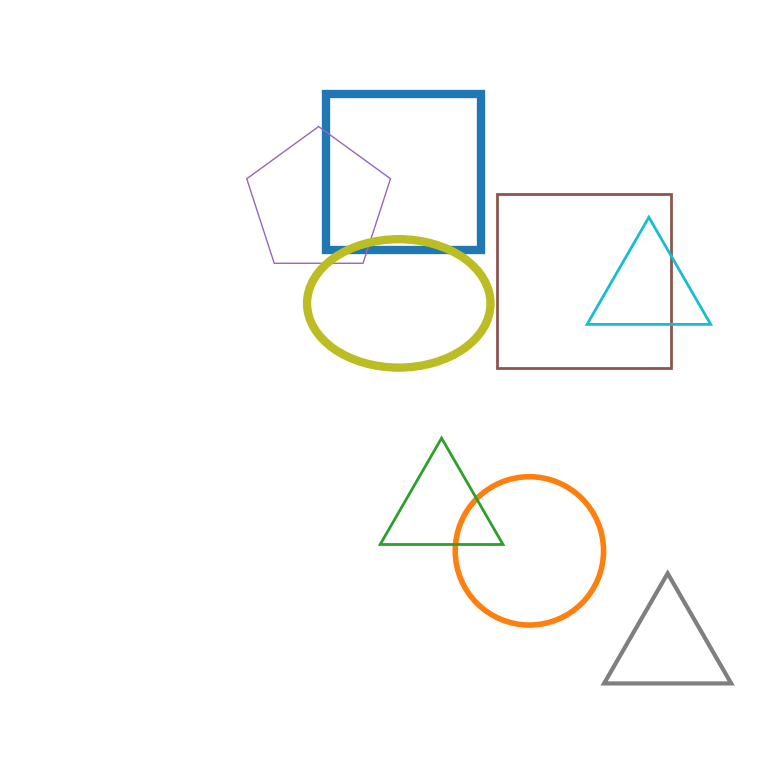[{"shape": "square", "thickness": 3, "radius": 0.5, "center": [0.524, 0.777]}, {"shape": "circle", "thickness": 2, "radius": 0.48, "center": [0.688, 0.285]}, {"shape": "triangle", "thickness": 1, "radius": 0.46, "center": [0.573, 0.339]}, {"shape": "pentagon", "thickness": 0.5, "radius": 0.49, "center": [0.414, 0.738]}, {"shape": "square", "thickness": 1, "radius": 0.57, "center": [0.759, 0.635]}, {"shape": "triangle", "thickness": 1.5, "radius": 0.48, "center": [0.867, 0.16]}, {"shape": "oval", "thickness": 3, "radius": 0.6, "center": [0.518, 0.606]}, {"shape": "triangle", "thickness": 1, "radius": 0.46, "center": [0.843, 0.625]}]